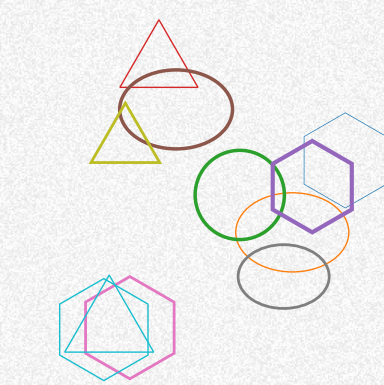[{"shape": "hexagon", "thickness": 0.5, "radius": 0.62, "center": [0.897, 0.583]}, {"shape": "oval", "thickness": 1, "radius": 0.73, "center": [0.759, 0.397]}, {"shape": "circle", "thickness": 2.5, "radius": 0.58, "center": [0.623, 0.494]}, {"shape": "triangle", "thickness": 1, "radius": 0.59, "center": [0.413, 0.832]}, {"shape": "hexagon", "thickness": 3, "radius": 0.59, "center": [0.811, 0.515]}, {"shape": "oval", "thickness": 2.5, "radius": 0.73, "center": [0.457, 0.716]}, {"shape": "hexagon", "thickness": 2, "radius": 0.66, "center": [0.337, 0.149]}, {"shape": "oval", "thickness": 2, "radius": 0.59, "center": [0.737, 0.282]}, {"shape": "triangle", "thickness": 2, "radius": 0.51, "center": [0.326, 0.629]}, {"shape": "triangle", "thickness": 1, "radius": 0.67, "center": [0.284, 0.152]}, {"shape": "hexagon", "thickness": 1, "radius": 0.66, "center": [0.27, 0.144]}]